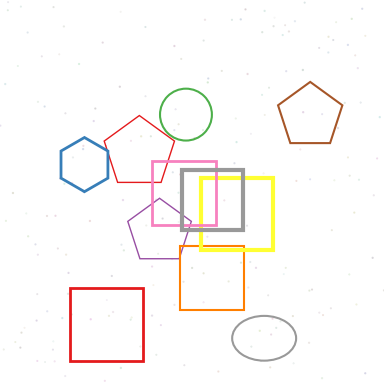[{"shape": "pentagon", "thickness": 1, "radius": 0.48, "center": [0.362, 0.604]}, {"shape": "square", "thickness": 2, "radius": 0.48, "center": [0.277, 0.157]}, {"shape": "hexagon", "thickness": 2, "radius": 0.35, "center": [0.219, 0.572]}, {"shape": "circle", "thickness": 1.5, "radius": 0.34, "center": [0.483, 0.702]}, {"shape": "pentagon", "thickness": 1, "radius": 0.43, "center": [0.414, 0.398]}, {"shape": "square", "thickness": 1.5, "radius": 0.41, "center": [0.55, 0.279]}, {"shape": "square", "thickness": 3, "radius": 0.47, "center": [0.615, 0.444]}, {"shape": "pentagon", "thickness": 1.5, "radius": 0.44, "center": [0.806, 0.699]}, {"shape": "square", "thickness": 2, "radius": 0.41, "center": [0.478, 0.498]}, {"shape": "square", "thickness": 3, "radius": 0.39, "center": [0.551, 0.481]}, {"shape": "oval", "thickness": 1.5, "radius": 0.42, "center": [0.686, 0.121]}]